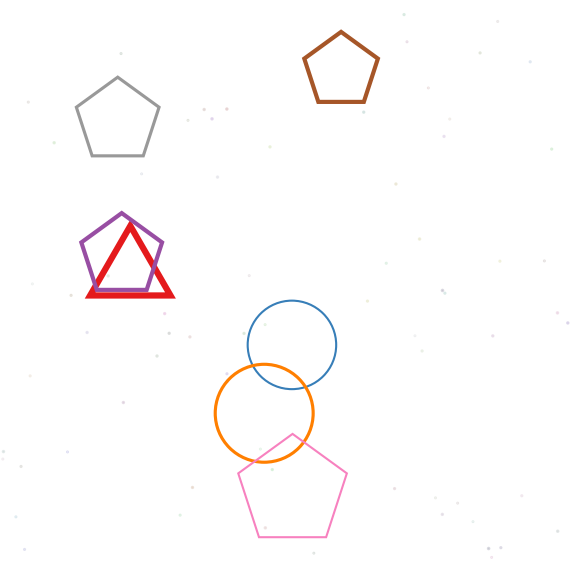[{"shape": "triangle", "thickness": 3, "radius": 0.4, "center": [0.226, 0.528]}, {"shape": "circle", "thickness": 1, "radius": 0.38, "center": [0.506, 0.402]}, {"shape": "pentagon", "thickness": 2, "radius": 0.37, "center": [0.211, 0.557]}, {"shape": "circle", "thickness": 1.5, "radius": 0.42, "center": [0.457, 0.284]}, {"shape": "pentagon", "thickness": 2, "radius": 0.34, "center": [0.591, 0.877]}, {"shape": "pentagon", "thickness": 1, "radius": 0.49, "center": [0.507, 0.149]}, {"shape": "pentagon", "thickness": 1.5, "radius": 0.38, "center": [0.204, 0.79]}]